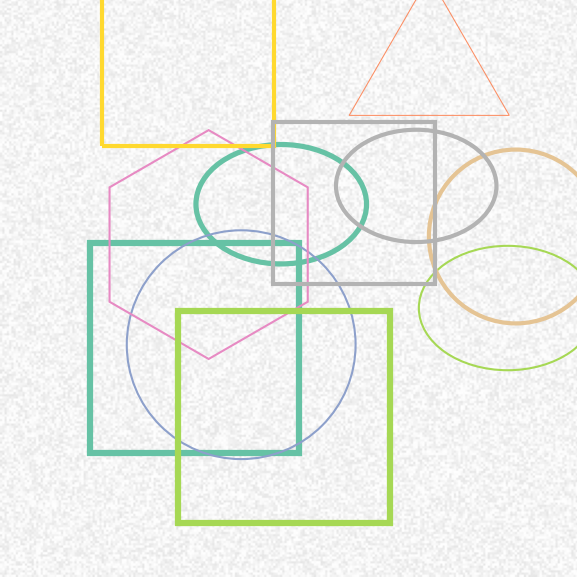[{"shape": "square", "thickness": 3, "radius": 0.91, "center": [0.336, 0.396]}, {"shape": "oval", "thickness": 2.5, "radius": 0.74, "center": [0.487, 0.646]}, {"shape": "triangle", "thickness": 0.5, "radius": 0.8, "center": [0.743, 0.879]}, {"shape": "circle", "thickness": 1, "radius": 0.99, "center": [0.418, 0.402]}, {"shape": "hexagon", "thickness": 1, "radius": 0.99, "center": [0.361, 0.576]}, {"shape": "square", "thickness": 3, "radius": 0.92, "center": [0.491, 0.278]}, {"shape": "oval", "thickness": 1, "radius": 0.77, "center": [0.879, 0.466]}, {"shape": "square", "thickness": 2, "radius": 0.74, "center": [0.326, 0.895]}, {"shape": "circle", "thickness": 2, "radius": 0.75, "center": [0.893, 0.59]}, {"shape": "square", "thickness": 2, "radius": 0.7, "center": [0.614, 0.648]}, {"shape": "oval", "thickness": 2, "radius": 0.69, "center": [0.721, 0.677]}]